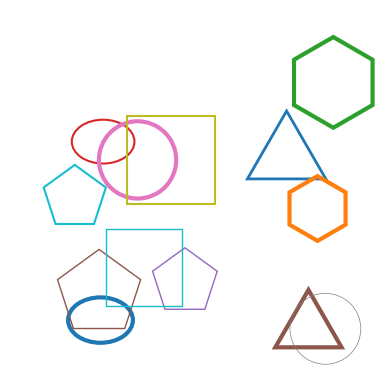[{"shape": "oval", "thickness": 3, "radius": 0.42, "center": [0.261, 0.169]}, {"shape": "triangle", "thickness": 2, "radius": 0.59, "center": [0.744, 0.594]}, {"shape": "hexagon", "thickness": 3, "radius": 0.42, "center": [0.825, 0.458]}, {"shape": "hexagon", "thickness": 3, "radius": 0.59, "center": [0.866, 0.786]}, {"shape": "oval", "thickness": 1.5, "radius": 0.41, "center": [0.268, 0.632]}, {"shape": "pentagon", "thickness": 1, "radius": 0.44, "center": [0.48, 0.268]}, {"shape": "triangle", "thickness": 3, "radius": 0.5, "center": [0.801, 0.148]}, {"shape": "pentagon", "thickness": 1, "radius": 0.57, "center": [0.257, 0.239]}, {"shape": "circle", "thickness": 3, "radius": 0.5, "center": [0.357, 0.585]}, {"shape": "circle", "thickness": 0.5, "radius": 0.46, "center": [0.845, 0.146]}, {"shape": "square", "thickness": 1.5, "radius": 0.57, "center": [0.445, 0.584]}, {"shape": "pentagon", "thickness": 1.5, "radius": 0.42, "center": [0.194, 0.487]}, {"shape": "square", "thickness": 1, "radius": 0.5, "center": [0.374, 0.306]}]